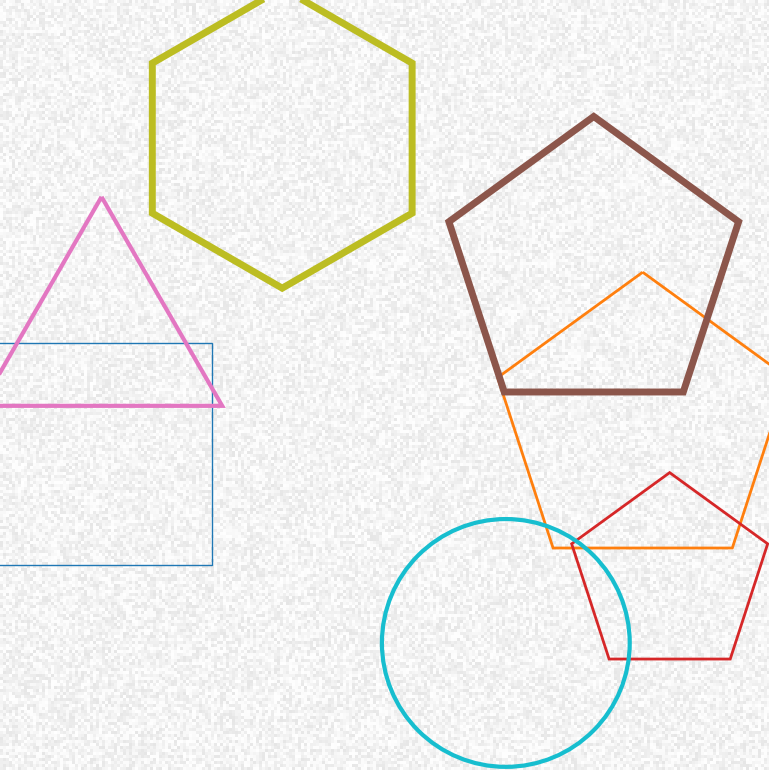[{"shape": "square", "thickness": 0.5, "radius": 0.72, "center": [0.131, 0.411]}, {"shape": "pentagon", "thickness": 1, "radius": 0.99, "center": [0.835, 0.448]}, {"shape": "pentagon", "thickness": 1, "radius": 0.67, "center": [0.87, 0.252]}, {"shape": "pentagon", "thickness": 2.5, "radius": 0.99, "center": [0.771, 0.651]}, {"shape": "triangle", "thickness": 1.5, "radius": 0.9, "center": [0.132, 0.563]}, {"shape": "hexagon", "thickness": 2.5, "radius": 0.97, "center": [0.367, 0.821]}, {"shape": "circle", "thickness": 1.5, "radius": 0.8, "center": [0.657, 0.165]}]